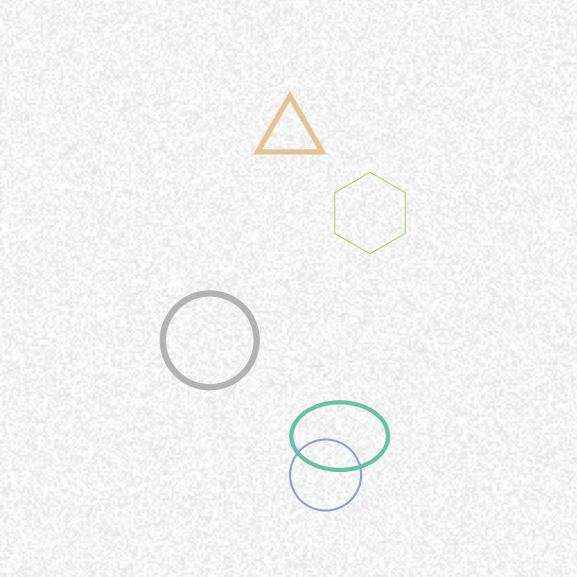[{"shape": "oval", "thickness": 2, "radius": 0.42, "center": [0.588, 0.244]}, {"shape": "circle", "thickness": 1, "radius": 0.31, "center": [0.564, 0.177]}, {"shape": "hexagon", "thickness": 0.5, "radius": 0.35, "center": [0.641, 0.63]}, {"shape": "triangle", "thickness": 2.5, "radius": 0.32, "center": [0.502, 0.768]}, {"shape": "circle", "thickness": 3, "radius": 0.41, "center": [0.363, 0.41]}]